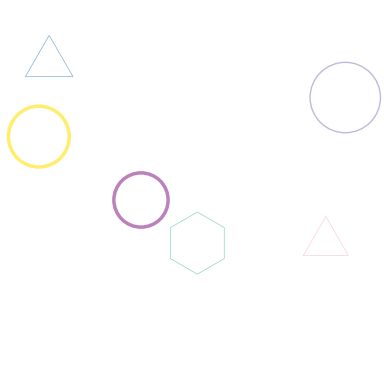[{"shape": "hexagon", "thickness": 0.5, "radius": 0.4, "center": [0.513, 0.369]}, {"shape": "circle", "thickness": 1, "radius": 0.46, "center": [0.897, 0.747]}, {"shape": "triangle", "thickness": 0.5, "radius": 0.36, "center": [0.128, 0.837]}, {"shape": "triangle", "thickness": 0.5, "radius": 0.34, "center": [0.846, 0.37]}, {"shape": "circle", "thickness": 2.5, "radius": 0.35, "center": [0.366, 0.481]}, {"shape": "circle", "thickness": 2.5, "radius": 0.39, "center": [0.101, 0.645]}]